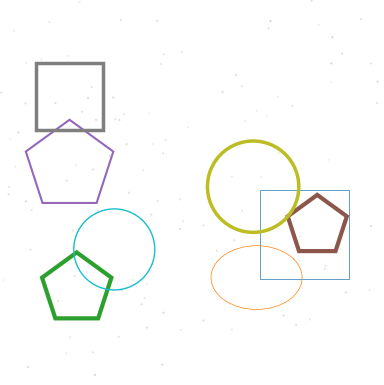[{"shape": "square", "thickness": 0.5, "radius": 0.58, "center": [0.791, 0.39]}, {"shape": "oval", "thickness": 0.5, "radius": 0.59, "center": [0.666, 0.279]}, {"shape": "pentagon", "thickness": 3, "radius": 0.47, "center": [0.199, 0.25]}, {"shape": "pentagon", "thickness": 1.5, "radius": 0.6, "center": [0.181, 0.569]}, {"shape": "pentagon", "thickness": 3, "radius": 0.4, "center": [0.824, 0.413]}, {"shape": "square", "thickness": 2.5, "radius": 0.43, "center": [0.182, 0.749]}, {"shape": "circle", "thickness": 2.5, "radius": 0.59, "center": [0.657, 0.515]}, {"shape": "circle", "thickness": 1, "radius": 0.53, "center": [0.297, 0.352]}]